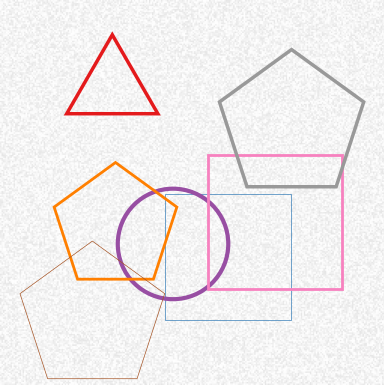[{"shape": "triangle", "thickness": 2.5, "radius": 0.68, "center": [0.292, 0.773]}, {"shape": "square", "thickness": 0.5, "radius": 0.82, "center": [0.592, 0.332]}, {"shape": "circle", "thickness": 3, "radius": 0.72, "center": [0.449, 0.366]}, {"shape": "pentagon", "thickness": 2, "radius": 0.84, "center": [0.3, 0.41]}, {"shape": "pentagon", "thickness": 0.5, "radius": 0.99, "center": [0.24, 0.176]}, {"shape": "square", "thickness": 2, "radius": 0.87, "center": [0.714, 0.423]}, {"shape": "pentagon", "thickness": 2.5, "radius": 0.98, "center": [0.757, 0.674]}]